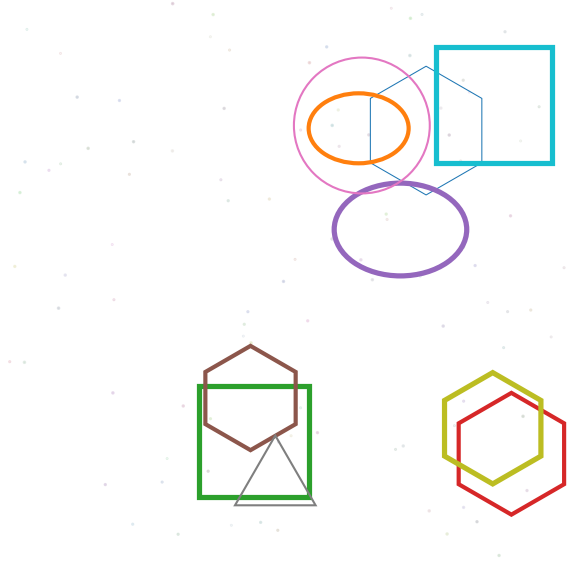[{"shape": "hexagon", "thickness": 0.5, "radius": 0.56, "center": [0.738, 0.773]}, {"shape": "oval", "thickness": 2, "radius": 0.43, "center": [0.621, 0.777]}, {"shape": "square", "thickness": 2.5, "radius": 0.48, "center": [0.44, 0.234]}, {"shape": "hexagon", "thickness": 2, "radius": 0.53, "center": [0.886, 0.213]}, {"shape": "oval", "thickness": 2.5, "radius": 0.57, "center": [0.693, 0.602]}, {"shape": "hexagon", "thickness": 2, "radius": 0.45, "center": [0.434, 0.31]}, {"shape": "circle", "thickness": 1, "radius": 0.59, "center": [0.627, 0.782]}, {"shape": "triangle", "thickness": 1, "radius": 0.4, "center": [0.477, 0.164]}, {"shape": "hexagon", "thickness": 2.5, "radius": 0.48, "center": [0.853, 0.258]}, {"shape": "square", "thickness": 2.5, "radius": 0.5, "center": [0.855, 0.818]}]